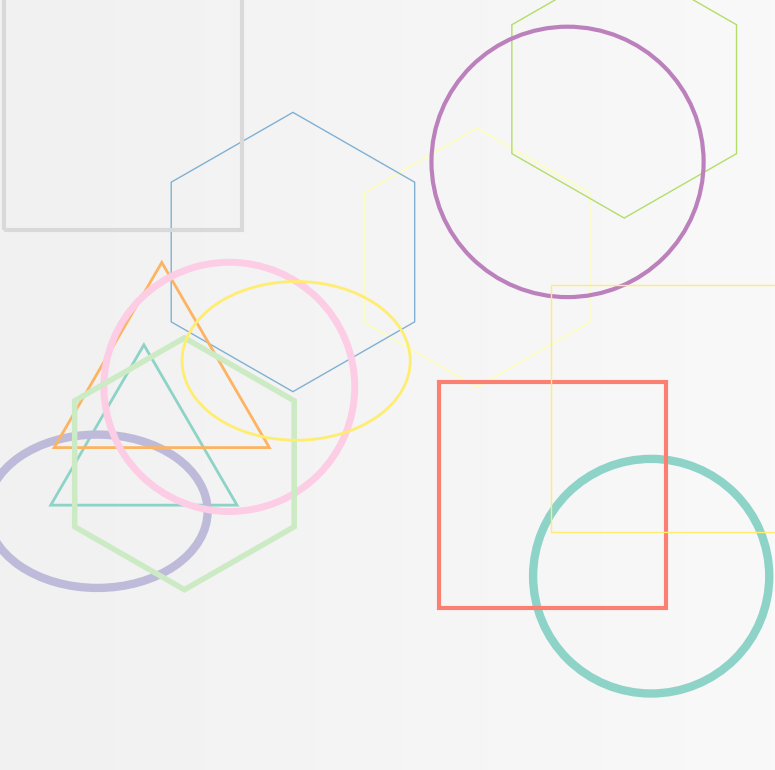[{"shape": "triangle", "thickness": 1, "radius": 0.69, "center": [0.186, 0.413]}, {"shape": "circle", "thickness": 3, "radius": 0.76, "center": [0.84, 0.252]}, {"shape": "hexagon", "thickness": 0.5, "radius": 0.84, "center": [0.615, 0.666]}, {"shape": "oval", "thickness": 3, "radius": 0.71, "center": [0.126, 0.336]}, {"shape": "square", "thickness": 1.5, "radius": 0.73, "center": [0.713, 0.357]}, {"shape": "hexagon", "thickness": 0.5, "radius": 0.91, "center": [0.378, 0.673]}, {"shape": "triangle", "thickness": 1, "radius": 0.8, "center": [0.209, 0.499]}, {"shape": "hexagon", "thickness": 0.5, "radius": 0.84, "center": [0.805, 0.884]}, {"shape": "circle", "thickness": 2.5, "radius": 0.81, "center": [0.296, 0.498]}, {"shape": "square", "thickness": 1.5, "radius": 0.77, "center": [0.159, 0.854]}, {"shape": "circle", "thickness": 1.5, "radius": 0.88, "center": [0.732, 0.79]}, {"shape": "hexagon", "thickness": 2, "radius": 0.82, "center": [0.238, 0.398]}, {"shape": "oval", "thickness": 1, "radius": 0.74, "center": [0.382, 0.531]}, {"shape": "square", "thickness": 0.5, "radius": 0.8, "center": [0.871, 0.47]}]